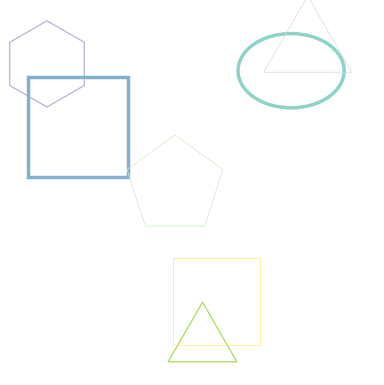[{"shape": "oval", "thickness": 2.5, "radius": 0.69, "center": [0.756, 0.816]}, {"shape": "hexagon", "thickness": 1, "radius": 0.56, "center": [0.122, 0.834]}, {"shape": "square", "thickness": 2.5, "radius": 0.65, "center": [0.203, 0.67]}, {"shape": "triangle", "thickness": 1, "radius": 0.52, "center": [0.526, 0.112]}, {"shape": "triangle", "thickness": 0.5, "radius": 0.66, "center": [0.799, 0.878]}, {"shape": "pentagon", "thickness": 0.5, "radius": 0.66, "center": [0.454, 0.519]}, {"shape": "square", "thickness": 0.5, "radius": 0.56, "center": [0.563, 0.217]}]